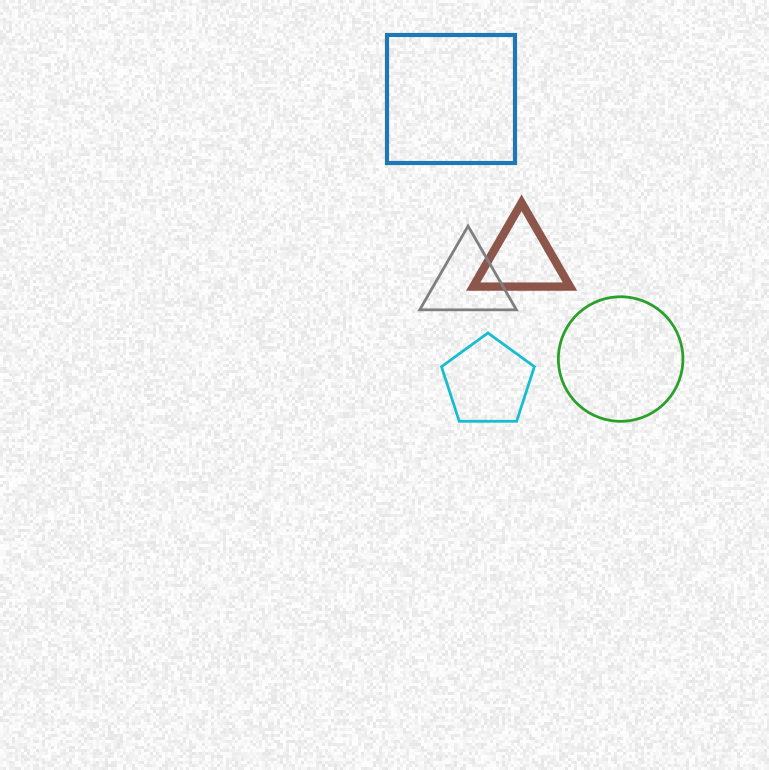[{"shape": "square", "thickness": 1.5, "radius": 0.42, "center": [0.586, 0.871]}, {"shape": "circle", "thickness": 1, "radius": 0.4, "center": [0.806, 0.534]}, {"shape": "triangle", "thickness": 3, "radius": 0.36, "center": [0.677, 0.664]}, {"shape": "triangle", "thickness": 1, "radius": 0.36, "center": [0.608, 0.634]}, {"shape": "pentagon", "thickness": 1, "radius": 0.32, "center": [0.634, 0.504]}]